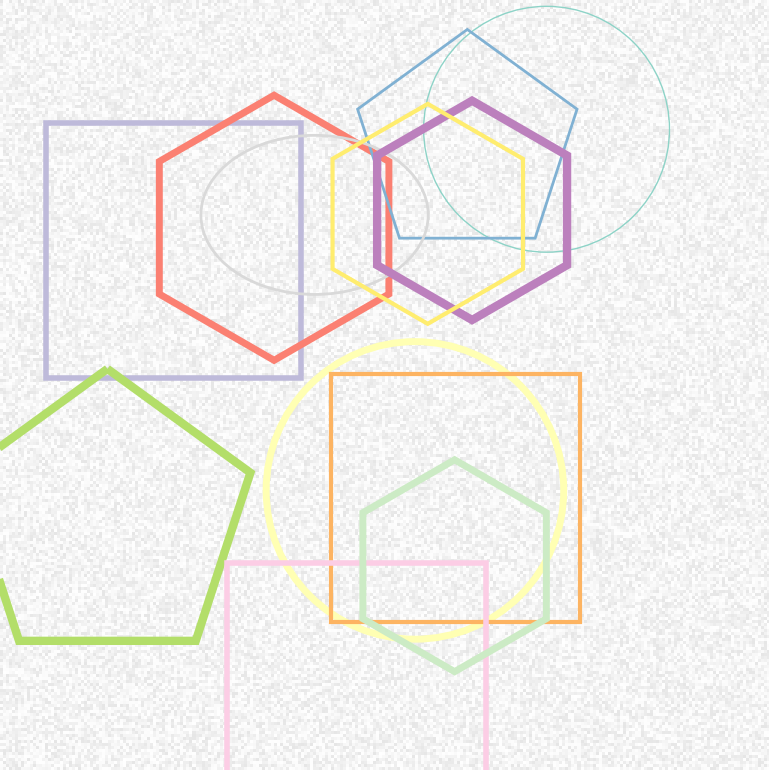[{"shape": "circle", "thickness": 0.5, "radius": 0.8, "center": [0.71, 0.832]}, {"shape": "circle", "thickness": 2.5, "radius": 0.97, "center": [0.539, 0.363]}, {"shape": "square", "thickness": 2, "radius": 0.83, "center": [0.226, 0.675]}, {"shape": "hexagon", "thickness": 2.5, "radius": 0.86, "center": [0.356, 0.704]}, {"shape": "pentagon", "thickness": 1, "radius": 0.75, "center": [0.607, 0.812]}, {"shape": "square", "thickness": 1.5, "radius": 0.81, "center": [0.591, 0.353]}, {"shape": "pentagon", "thickness": 3, "radius": 0.98, "center": [0.139, 0.326]}, {"shape": "square", "thickness": 2, "radius": 0.84, "center": [0.463, 0.101]}, {"shape": "oval", "thickness": 1, "radius": 0.74, "center": [0.409, 0.721]}, {"shape": "hexagon", "thickness": 3, "radius": 0.71, "center": [0.613, 0.727]}, {"shape": "hexagon", "thickness": 2.5, "radius": 0.69, "center": [0.59, 0.265]}, {"shape": "hexagon", "thickness": 1.5, "radius": 0.71, "center": [0.556, 0.722]}]